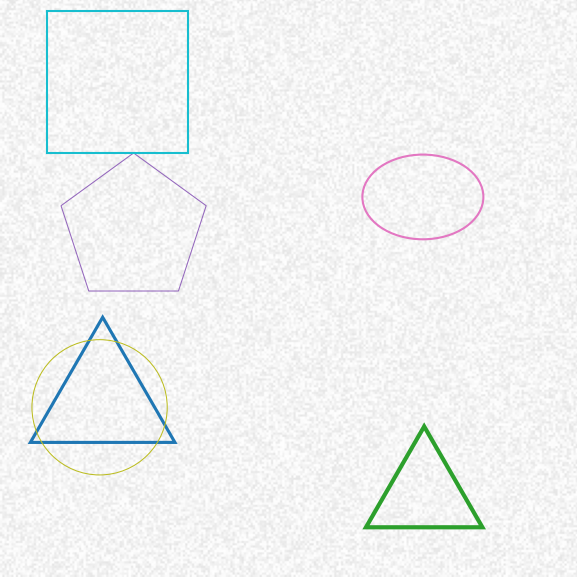[{"shape": "triangle", "thickness": 1.5, "radius": 0.72, "center": [0.178, 0.305]}, {"shape": "triangle", "thickness": 2, "radius": 0.58, "center": [0.735, 0.144]}, {"shape": "pentagon", "thickness": 0.5, "radius": 0.66, "center": [0.231, 0.602]}, {"shape": "oval", "thickness": 1, "radius": 0.52, "center": [0.732, 0.658]}, {"shape": "circle", "thickness": 0.5, "radius": 0.59, "center": [0.172, 0.294]}, {"shape": "square", "thickness": 1, "radius": 0.61, "center": [0.204, 0.857]}]